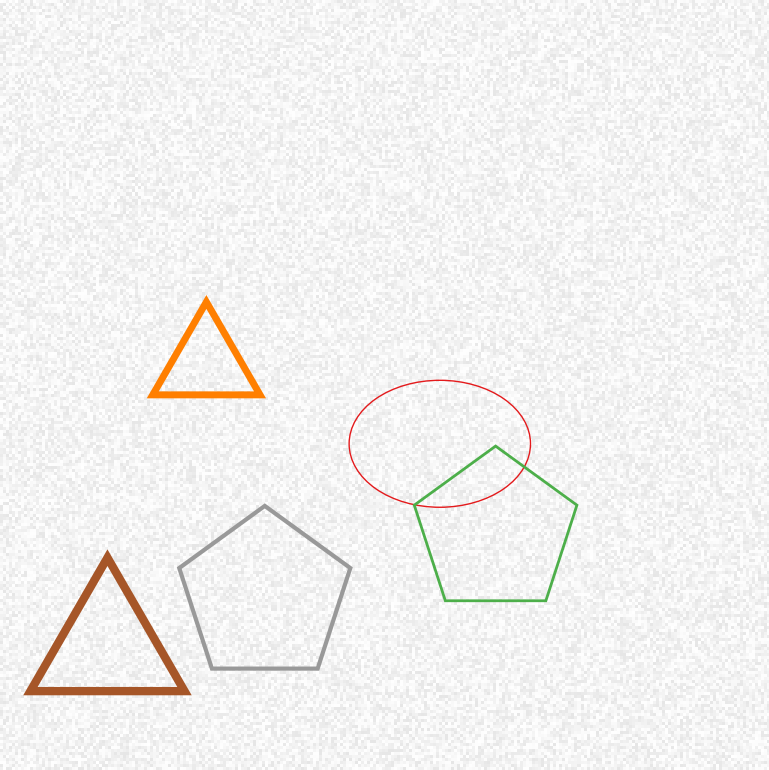[{"shape": "oval", "thickness": 0.5, "radius": 0.59, "center": [0.571, 0.424]}, {"shape": "pentagon", "thickness": 1, "radius": 0.56, "center": [0.644, 0.31]}, {"shape": "triangle", "thickness": 2.5, "radius": 0.4, "center": [0.268, 0.527]}, {"shape": "triangle", "thickness": 3, "radius": 0.58, "center": [0.14, 0.16]}, {"shape": "pentagon", "thickness": 1.5, "radius": 0.58, "center": [0.344, 0.226]}]